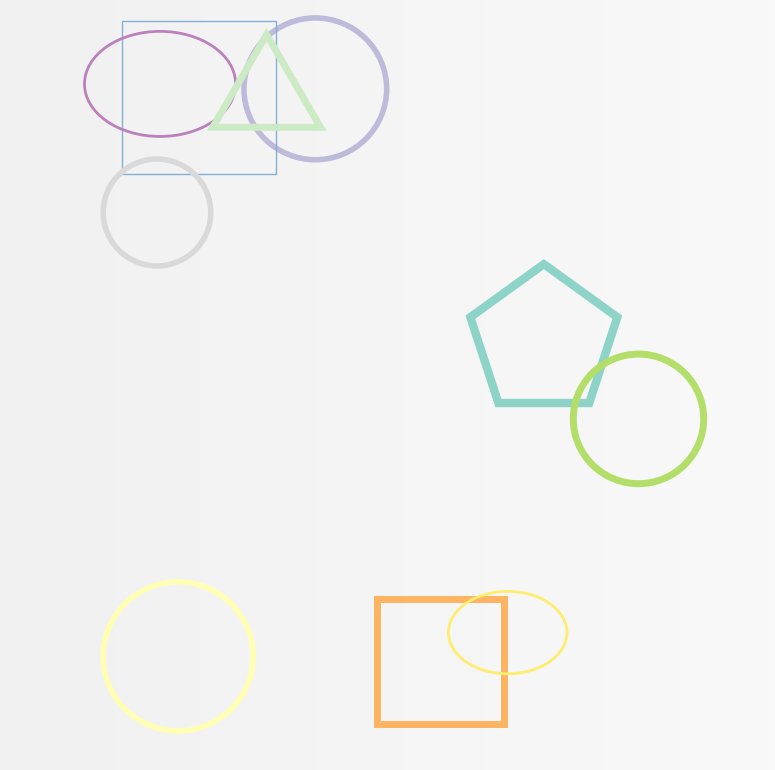[{"shape": "pentagon", "thickness": 3, "radius": 0.5, "center": [0.702, 0.557]}, {"shape": "circle", "thickness": 2, "radius": 0.48, "center": [0.23, 0.148]}, {"shape": "circle", "thickness": 2, "radius": 0.46, "center": [0.407, 0.885]}, {"shape": "square", "thickness": 0.5, "radius": 0.5, "center": [0.257, 0.873]}, {"shape": "square", "thickness": 2.5, "radius": 0.41, "center": [0.569, 0.141]}, {"shape": "circle", "thickness": 2.5, "radius": 0.42, "center": [0.824, 0.456]}, {"shape": "circle", "thickness": 2, "radius": 0.35, "center": [0.203, 0.724]}, {"shape": "oval", "thickness": 1, "radius": 0.49, "center": [0.207, 0.891]}, {"shape": "triangle", "thickness": 2.5, "radius": 0.4, "center": [0.344, 0.875]}, {"shape": "oval", "thickness": 1, "radius": 0.38, "center": [0.655, 0.178]}]